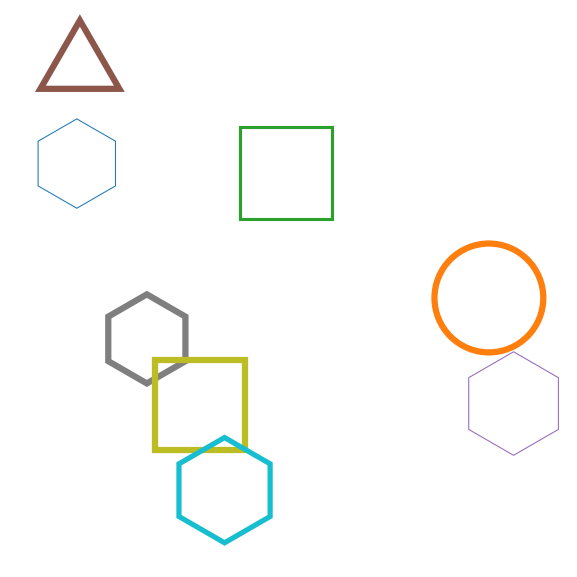[{"shape": "hexagon", "thickness": 0.5, "radius": 0.39, "center": [0.133, 0.716]}, {"shape": "circle", "thickness": 3, "radius": 0.47, "center": [0.847, 0.483]}, {"shape": "square", "thickness": 1.5, "radius": 0.4, "center": [0.495, 0.7]}, {"shape": "hexagon", "thickness": 0.5, "radius": 0.45, "center": [0.889, 0.3]}, {"shape": "triangle", "thickness": 3, "radius": 0.39, "center": [0.138, 0.885]}, {"shape": "hexagon", "thickness": 3, "radius": 0.39, "center": [0.254, 0.412]}, {"shape": "square", "thickness": 3, "radius": 0.39, "center": [0.346, 0.297]}, {"shape": "hexagon", "thickness": 2.5, "radius": 0.46, "center": [0.389, 0.15]}]